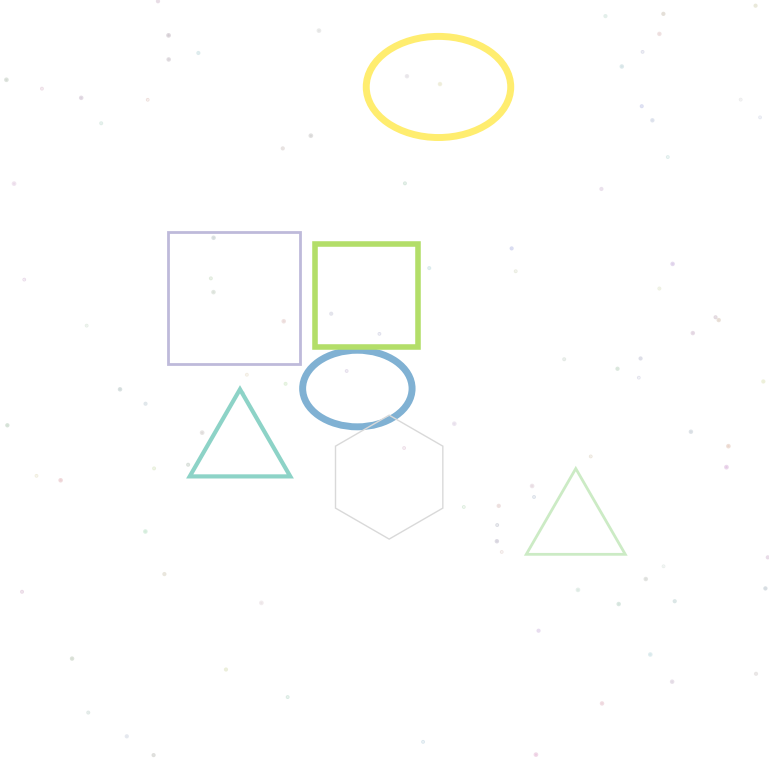[{"shape": "triangle", "thickness": 1.5, "radius": 0.38, "center": [0.312, 0.419]}, {"shape": "square", "thickness": 1, "radius": 0.43, "center": [0.303, 0.613]}, {"shape": "oval", "thickness": 2.5, "radius": 0.36, "center": [0.464, 0.495]}, {"shape": "square", "thickness": 2, "radius": 0.33, "center": [0.476, 0.616]}, {"shape": "hexagon", "thickness": 0.5, "radius": 0.4, "center": [0.505, 0.38]}, {"shape": "triangle", "thickness": 1, "radius": 0.37, "center": [0.748, 0.317]}, {"shape": "oval", "thickness": 2.5, "radius": 0.47, "center": [0.569, 0.887]}]